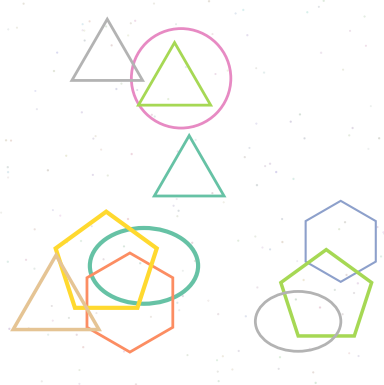[{"shape": "triangle", "thickness": 2, "radius": 0.52, "center": [0.491, 0.543]}, {"shape": "oval", "thickness": 3, "radius": 0.7, "center": [0.374, 0.309]}, {"shape": "hexagon", "thickness": 2, "radius": 0.64, "center": [0.337, 0.214]}, {"shape": "hexagon", "thickness": 1.5, "radius": 0.53, "center": [0.885, 0.373]}, {"shape": "circle", "thickness": 2, "radius": 0.65, "center": [0.47, 0.797]}, {"shape": "triangle", "thickness": 2, "radius": 0.54, "center": [0.453, 0.781]}, {"shape": "pentagon", "thickness": 2.5, "radius": 0.62, "center": [0.847, 0.228]}, {"shape": "pentagon", "thickness": 3, "radius": 0.69, "center": [0.276, 0.312]}, {"shape": "triangle", "thickness": 2.5, "radius": 0.64, "center": [0.146, 0.208]}, {"shape": "triangle", "thickness": 2, "radius": 0.53, "center": [0.279, 0.844]}, {"shape": "oval", "thickness": 2, "radius": 0.56, "center": [0.774, 0.165]}]